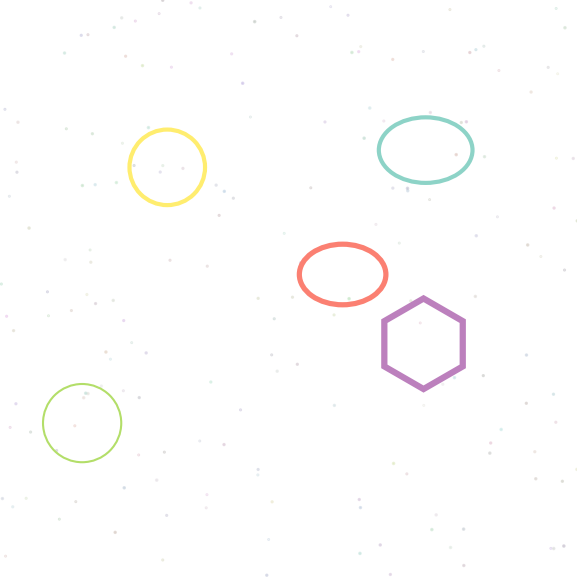[{"shape": "oval", "thickness": 2, "radius": 0.41, "center": [0.737, 0.739]}, {"shape": "oval", "thickness": 2.5, "radius": 0.37, "center": [0.593, 0.524]}, {"shape": "circle", "thickness": 1, "radius": 0.34, "center": [0.142, 0.266]}, {"shape": "hexagon", "thickness": 3, "radius": 0.39, "center": [0.733, 0.404]}, {"shape": "circle", "thickness": 2, "radius": 0.33, "center": [0.29, 0.709]}]